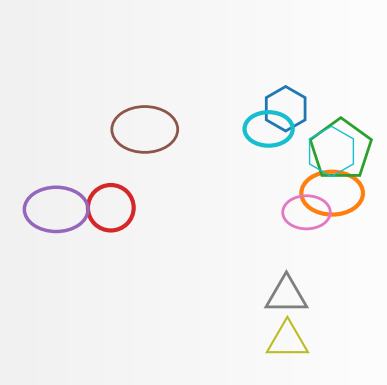[{"shape": "hexagon", "thickness": 2, "radius": 0.29, "center": [0.737, 0.718]}, {"shape": "oval", "thickness": 3, "radius": 0.4, "center": [0.857, 0.498]}, {"shape": "pentagon", "thickness": 2, "radius": 0.41, "center": [0.88, 0.611]}, {"shape": "circle", "thickness": 3, "radius": 0.3, "center": [0.286, 0.46]}, {"shape": "oval", "thickness": 2.5, "radius": 0.41, "center": [0.145, 0.456]}, {"shape": "oval", "thickness": 2, "radius": 0.43, "center": [0.374, 0.664]}, {"shape": "oval", "thickness": 2, "radius": 0.31, "center": [0.791, 0.449]}, {"shape": "triangle", "thickness": 2, "radius": 0.3, "center": [0.739, 0.233]}, {"shape": "triangle", "thickness": 1.5, "radius": 0.31, "center": [0.742, 0.116]}, {"shape": "hexagon", "thickness": 1, "radius": 0.33, "center": [0.855, 0.607]}, {"shape": "oval", "thickness": 3, "radius": 0.31, "center": [0.693, 0.665]}]